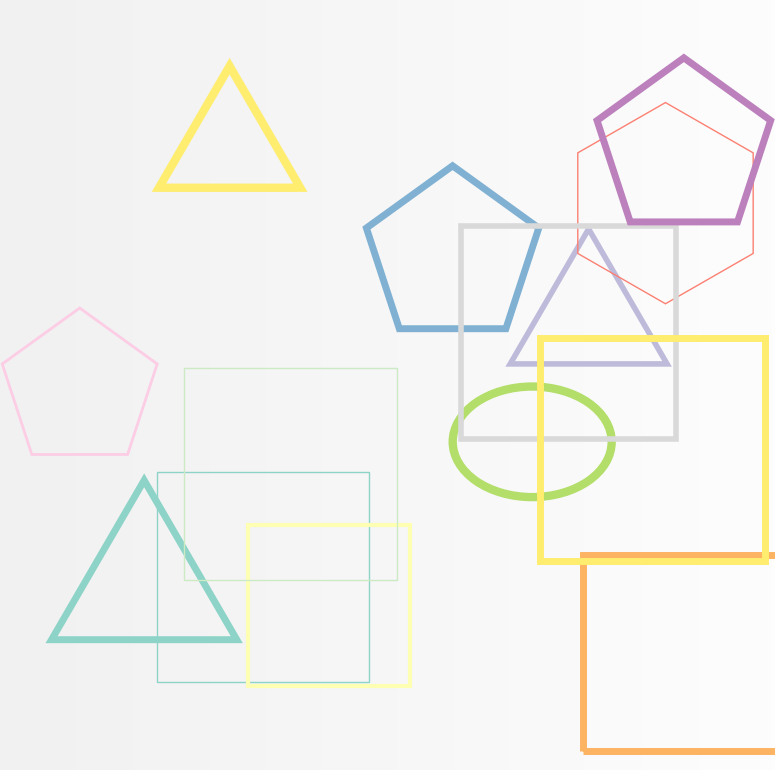[{"shape": "square", "thickness": 0.5, "radius": 0.68, "center": [0.339, 0.251]}, {"shape": "triangle", "thickness": 2.5, "radius": 0.69, "center": [0.186, 0.238]}, {"shape": "square", "thickness": 1.5, "radius": 0.52, "center": [0.425, 0.213]}, {"shape": "triangle", "thickness": 2, "radius": 0.58, "center": [0.76, 0.586]}, {"shape": "hexagon", "thickness": 0.5, "radius": 0.65, "center": [0.859, 0.736]}, {"shape": "pentagon", "thickness": 2.5, "radius": 0.58, "center": [0.584, 0.668]}, {"shape": "square", "thickness": 2.5, "radius": 0.64, "center": [0.88, 0.152]}, {"shape": "oval", "thickness": 3, "radius": 0.51, "center": [0.687, 0.426]}, {"shape": "pentagon", "thickness": 1, "radius": 0.53, "center": [0.103, 0.495]}, {"shape": "square", "thickness": 2, "radius": 0.69, "center": [0.733, 0.569]}, {"shape": "pentagon", "thickness": 2.5, "radius": 0.59, "center": [0.882, 0.807]}, {"shape": "square", "thickness": 0.5, "radius": 0.69, "center": [0.375, 0.385]}, {"shape": "triangle", "thickness": 3, "radius": 0.53, "center": [0.296, 0.809]}, {"shape": "square", "thickness": 2.5, "radius": 0.73, "center": [0.842, 0.416]}]